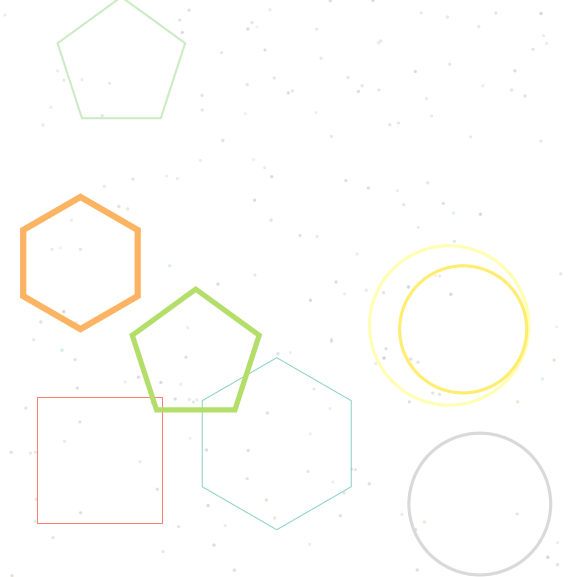[{"shape": "hexagon", "thickness": 0.5, "radius": 0.74, "center": [0.479, 0.231]}, {"shape": "circle", "thickness": 1.5, "radius": 0.69, "center": [0.778, 0.436]}, {"shape": "square", "thickness": 0.5, "radius": 0.54, "center": [0.172, 0.202]}, {"shape": "hexagon", "thickness": 3, "radius": 0.57, "center": [0.139, 0.544]}, {"shape": "pentagon", "thickness": 2.5, "radius": 0.58, "center": [0.339, 0.383]}, {"shape": "circle", "thickness": 1.5, "radius": 0.61, "center": [0.831, 0.126]}, {"shape": "pentagon", "thickness": 1, "radius": 0.58, "center": [0.21, 0.888]}, {"shape": "circle", "thickness": 1.5, "radius": 0.55, "center": [0.802, 0.429]}]